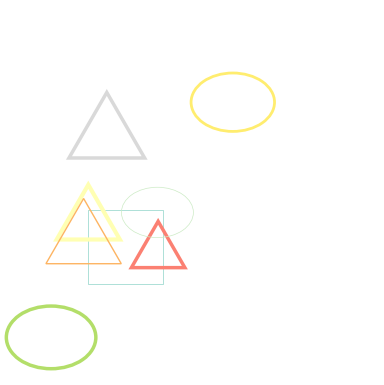[{"shape": "square", "thickness": 0.5, "radius": 0.48, "center": [0.326, 0.359]}, {"shape": "triangle", "thickness": 3, "radius": 0.47, "center": [0.229, 0.425]}, {"shape": "triangle", "thickness": 2.5, "radius": 0.4, "center": [0.411, 0.345]}, {"shape": "triangle", "thickness": 1, "radius": 0.56, "center": [0.217, 0.371]}, {"shape": "oval", "thickness": 2.5, "radius": 0.58, "center": [0.133, 0.124]}, {"shape": "triangle", "thickness": 2.5, "radius": 0.57, "center": [0.277, 0.646]}, {"shape": "oval", "thickness": 0.5, "radius": 0.47, "center": [0.409, 0.448]}, {"shape": "oval", "thickness": 2, "radius": 0.54, "center": [0.605, 0.735]}]